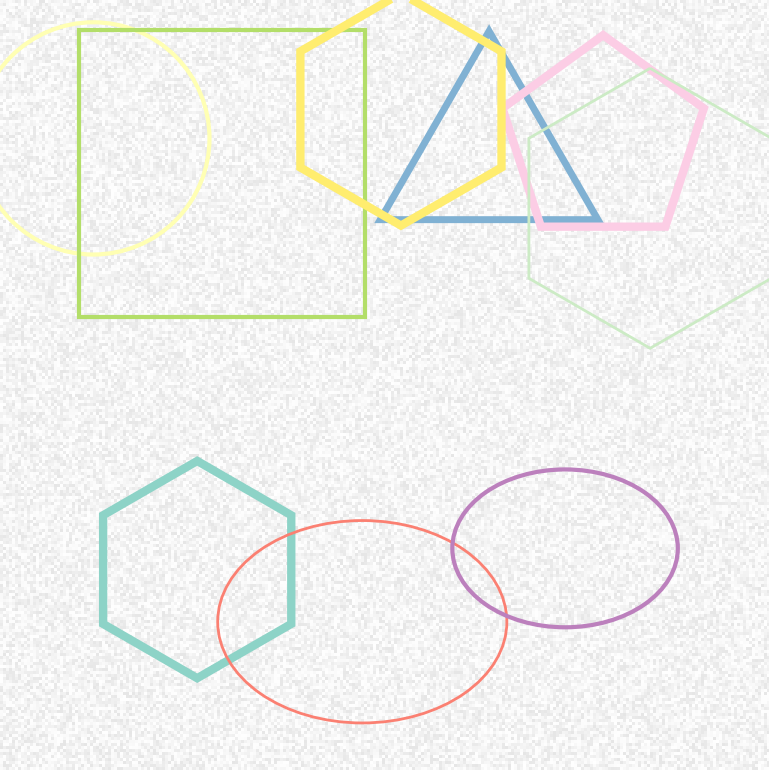[{"shape": "hexagon", "thickness": 3, "radius": 0.71, "center": [0.256, 0.26]}, {"shape": "circle", "thickness": 1.5, "radius": 0.75, "center": [0.121, 0.82]}, {"shape": "oval", "thickness": 1, "radius": 0.94, "center": [0.47, 0.193]}, {"shape": "triangle", "thickness": 2.5, "radius": 0.82, "center": [0.635, 0.796]}, {"shape": "square", "thickness": 1.5, "radius": 0.93, "center": [0.288, 0.775]}, {"shape": "pentagon", "thickness": 3, "radius": 0.69, "center": [0.783, 0.817]}, {"shape": "oval", "thickness": 1.5, "radius": 0.73, "center": [0.734, 0.288]}, {"shape": "hexagon", "thickness": 1, "radius": 0.91, "center": [0.844, 0.729]}, {"shape": "hexagon", "thickness": 3, "radius": 0.75, "center": [0.521, 0.858]}]